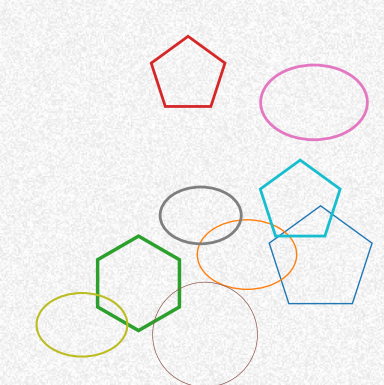[{"shape": "pentagon", "thickness": 1, "radius": 0.7, "center": [0.833, 0.325]}, {"shape": "oval", "thickness": 1, "radius": 0.64, "center": [0.642, 0.339]}, {"shape": "hexagon", "thickness": 2.5, "radius": 0.61, "center": [0.36, 0.264]}, {"shape": "pentagon", "thickness": 2, "radius": 0.5, "center": [0.489, 0.805]}, {"shape": "circle", "thickness": 0.5, "radius": 0.68, "center": [0.533, 0.131]}, {"shape": "oval", "thickness": 2, "radius": 0.69, "center": [0.816, 0.734]}, {"shape": "oval", "thickness": 2, "radius": 0.53, "center": [0.521, 0.44]}, {"shape": "oval", "thickness": 1.5, "radius": 0.59, "center": [0.213, 0.156]}, {"shape": "pentagon", "thickness": 2, "radius": 0.55, "center": [0.78, 0.475]}]